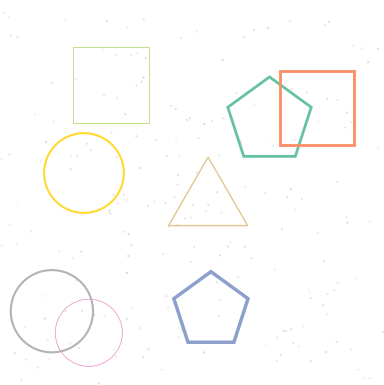[{"shape": "pentagon", "thickness": 2, "radius": 0.57, "center": [0.7, 0.686]}, {"shape": "square", "thickness": 2, "radius": 0.48, "center": [0.824, 0.719]}, {"shape": "pentagon", "thickness": 2.5, "radius": 0.51, "center": [0.548, 0.193]}, {"shape": "circle", "thickness": 0.5, "radius": 0.44, "center": [0.231, 0.136]}, {"shape": "square", "thickness": 0.5, "radius": 0.49, "center": [0.288, 0.78]}, {"shape": "circle", "thickness": 1.5, "radius": 0.52, "center": [0.218, 0.551]}, {"shape": "triangle", "thickness": 1, "radius": 0.59, "center": [0.541, 0.473]}, {"shape": "circle", "thickness": 1.5, "radius": 0.53, "center": [0.135, 0.192]}]